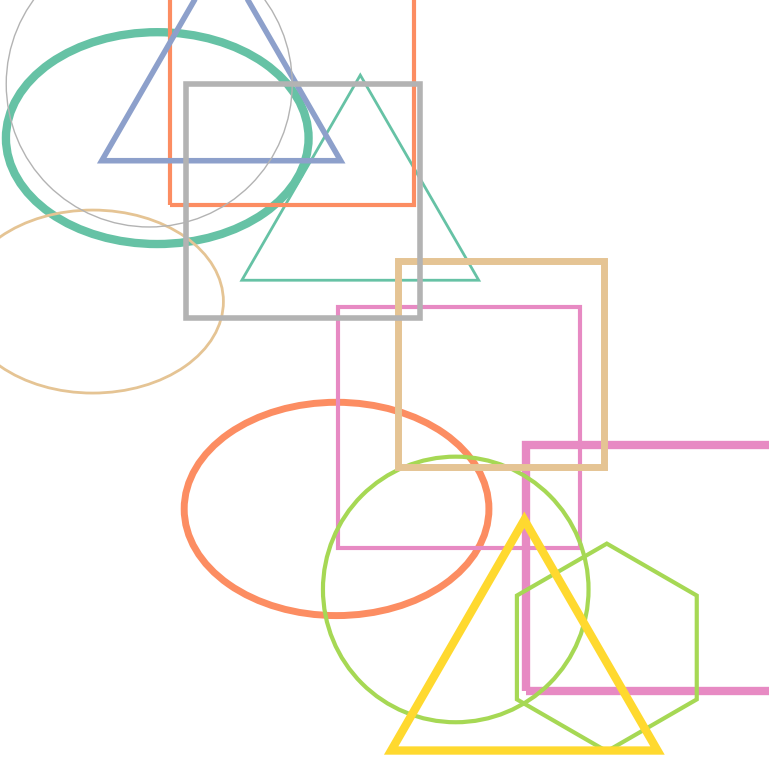[{"shape": "oval", "thickness": 3, "radius": 0.98, "center": [0.204, 0.821]}, {"shape": "triangle", "thickness": 1, "radius": 0.89, "center": [0.468, 0.725]}, {"shape": "oval", "thickness": 2.5, "radius": 0.99, "center": [0.437, 0.339]}, {"shape": "square", "thickness": 1.5, "radius": 0.79, "center": [0.379, 0.892]}, {"shape": "triangle", "thickness": 2, "radius": 0.9, "center": [0.287, 0.881]}, {"shape": "square", "thickness": 3, "radius": 0.8, "center": [0.843, 0.263]}, {"shape": "square", "thickness": 1.5, "radius": 0.78, "center": [0.596, 0.445]}, {"shape": "circle", "thickness": 1.5, "radius": 0.86, "center": [0.592, 0.234]}, {"shape": "hexagon", "thickness": 1.5, "radius": 0.67, "center": [0.788, 0.159]}, {"shape": "triangle", "thickness": 3, "radius": 1.0, "center": [0.681, 0.125]}, {"shape": "square", "thickness": 2.5, "radius": 0.67, "center": [0.651, 0.527]}, {"shape": "oval", "thickness": 1, "radius": 0.85, "center": [0.12, 0.608]}, {"shape": "circle", "thickness": 0.5, "radius": 0.93, "center": [0.194, 0.891]}, {"shape": "square", "thickness": 2, "radius": 0.76, "center": [0.394, 0.739]}]